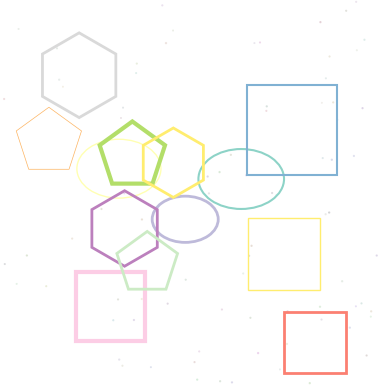[{"shape": "oval", "thickness": 1.5, "radius": 0.56, "center": [0.627, 0.535]}, {"shape": "oval", "thickness": 1, "radius": 0.55, "center": [0.309, 0.562]}, {"shape": "oval", "thickness": 2, "radius": 0.43, "center": [0.481, 0.43]}, {"shape": "square", "thickness": 2, "radius": 0.4, "center": [0.818, 0.11]}, {"shape": "square", "thickness": 1.5, "radius": 0.58, "center": [0.758, 0.663]}, {"shape": "pentagon", "thickness": 0.5, "radius": 0.45, "center": [0.127, 0.632]}, {"shape": "pentagon", "thickness": 3, "radius": 0.45, "center": [0.344, 0.595]}, {"shape": "square", "thickness": 3, "radius": 0.45, "center": [0.288, 0.203]}, {"shape": "hexagon", "thickness": 2, "radius": 0.55, "center": [0.206, 0.805]}, {"shape": "hexagon", "thickness": 2, "radius": 0.49, "center": [0.324, 0.407]}, {"shape": "pentagon", "thickness": 2, "radius": 0.41, "center": [0.382, 0.316]}, {"shape": "hexagon", "thickness": 2, "radius": 0.45, "center": [0.45, 0.577]}, {"shape": "square", "thickness": 1, "radius": 0.46, "center": [0.738, 0.341]}]